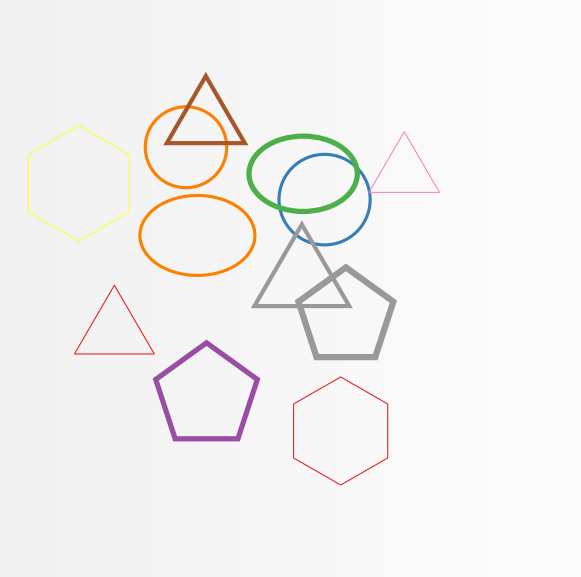[{"shape": "triangle", "thickness": 0.5, "radius": 0.4, "center": [0.197, 0.426]}, {"shape": "hexagon", "thickness": 0.5, "radius": 0.47, "center": [0.586, 0.253]}, {"shape": "circle", "thickness": 1.5, "radius": 0.39, "center": [0.558, 0.653]}, {"shape": "oval", "thickness": 2.5, "radius": 0.47, "center": [0.522, 0.698]}, {"shape": "pentagon", "thickness": 2.5, "radius": 0.46, "center": [0.355, 0.314]}, {"shape": "circle", "thickness": 1.5, "radius": 0.35, "center": [0.32, 0.744]}, {"shape": "oval", "thickness": 1.5, "radius": 0.49, "center": [0.34, 0.591]}, {"shape": "hexagon", "thickness": 0.5, "radius": 0.5, "center": [0.135, 0.682]}, {"shape": "triangle", "thickness": 2, "radius": 0.39, "center": [0.354, 0.79]}, {"shape": "triangle", "thickness": 0.5, "radius": 0.35, "center": [0.695, 0.701]}, {"shape": "pentagon", "thickness": 3, "radius": 0.43, "center": [0.595, 0.45]}, {"shape": "triangle", "thickness": 2, "radius": 0.47, "center": [0.519, 0.516]}]